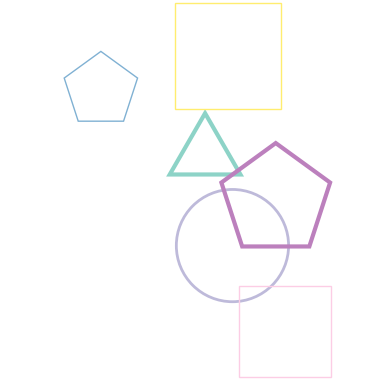[{"shape": "triangle", "thickness": 3, "radius": 0.53, "center": [0.533, 0.6]}, {"shape": "circle", "thickness": 2, "radius": 0.73, "center": [0.604, 0.362]}, {"shape": "pentagon", "thickness": 1, "radius": 0.5, "center": [0.262, 0.766]}, {"shape": "square", "thickness": 1, "radius": 0.59, "center": [0.74, 0.139]}, {"shape": "pentagon", "thickness": 3, "radius": 0.74, "center": [0.716, 0.48]}, {"shape": "square", "thickness": 1, "radius": 0.69, "center": [0.592, 0.854]}]